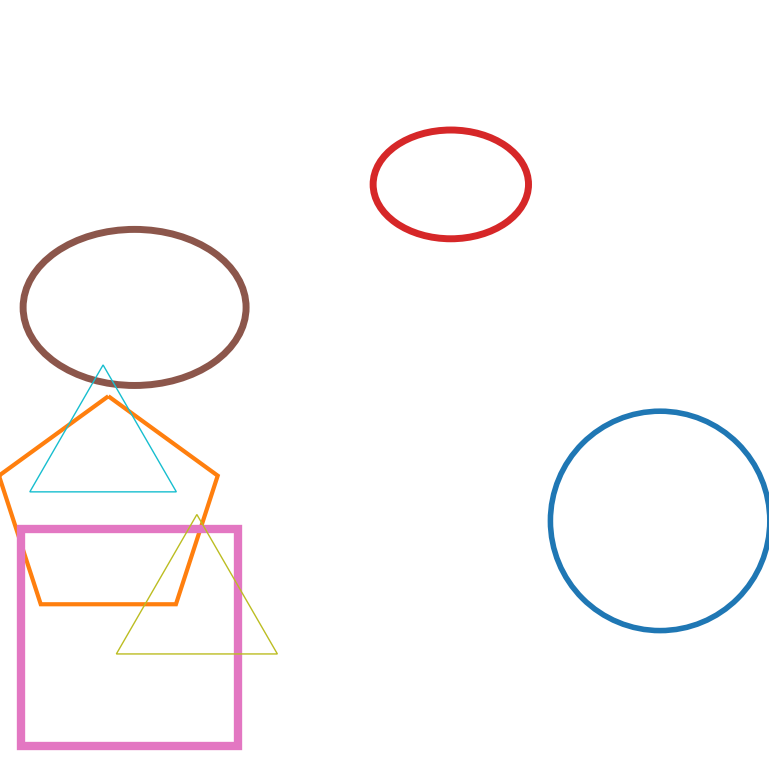[{"shape": "circle", "thickness": 2, "radius": 0.71, "center": [0.857, 0.324]}, {"shape": "pentagon", "thickness": 1.5, "radius": 0.75, "center": [0.141, 0.336]}, {"shape": "oval", "thickness": 2.5, "radius": 0.5, "center": [0.585, 0.761]}, {"shape": "oval", "thickness": 2.5, "radius": 0.72, "center": [0.175, 0.601]}, {"shape": "square", "thickness": 3, "radius": 0.71, "center": [0.168, 0.172]}, {"shape": "triangle", "thickness": 0.5, "radius": 0.6, "center": [0.256, 0.211]}, {"shape": "triangle", "thickness": 0.5, "radius": 0.55, "center": [0.134, 0.416]}]